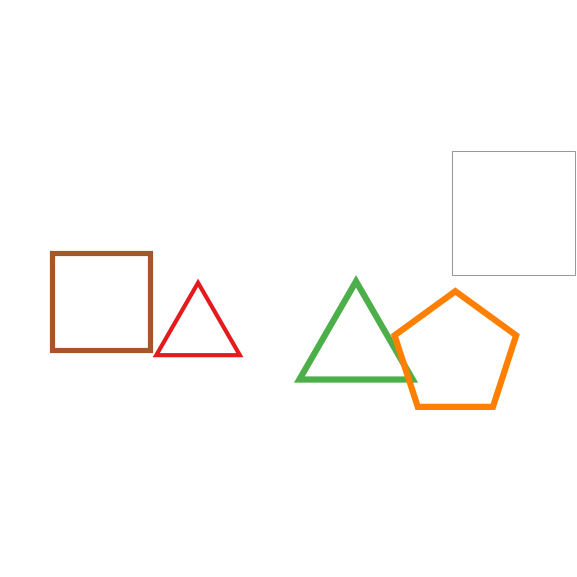[{"shape": "triangle", "thickness": 2, "radius": 0.42, "center": [0.343, 0.426]}, {"shape": "triangle", "thickness": 3, "radius": 0.57, "center": [0.617, 0.399]}, {"shape": "pentagon", "thickness": 3, "radius": 0.55, "center": [0.788, 0.384]}, {"shape": "square", "thickness": 2.5, "radius": 0.42, "center": [0.175, 0.477]}, {"shape": "square", "thickness": 0.5, "radius": 0.54, "center": [0.889, 0.631]}]